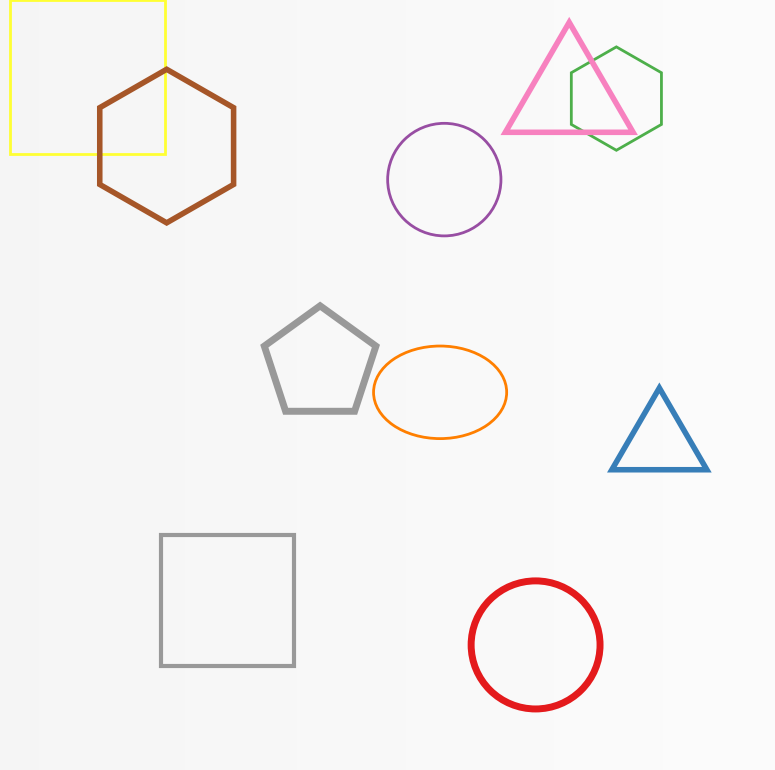[{"shape": "circle", "thickness": 2.5, "radius": 0.42, "center": [0.691, 0.162]}, {"shape": "triangle", "thickness": 2, "radius": 0.35, "center": [0.851, 0.425]}, {"shape": "hexagon", "thickness": 1, "radius": 0.34, "center": [0.795, 0.872]}, {"shape": "circle", "thickness": 1, "radius": 0.37, "center": [0.573, 0.767]}, {"shape": "oval", "thickness": 1, "radius": 0.43, "center": [0.568, 0.49]}, {"shape": "square", "thickness": 1, "radius": 0.5, "center": [0.113, 0.9]}, {"shape": "hexagon", "thickness": 2, "radius": 0.5, "center": [0.215, 0.81]}, {"shape": "triangle", "thickness": 2, "radius": 0.48, "center": [0.734, 0.876]}, {"shape": "pentagon", "thickness": 2.5, "radius": 0.38, "center": [0.413, 0.527]}, {"shape": "square", "thickness": 1.5, "radius": 0.43, "center": [0.294, 0.22]}]